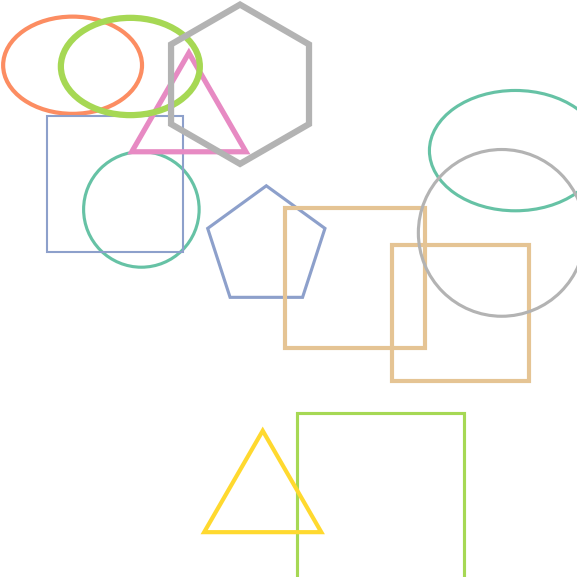[{"shape": "oval", "thickness": 1.5, "radius": 0.74, "center": [0.892, 0.738]}, {"shape": "circle", "thickness": 1.5, "radius": 0.5, "center": [0.245, 0.636]}, {"shape": "oval", "thickness": 2, "radius": 0.6, "center": [0.126, 0.886]}, {"shape": "pentagon", "thickness": 1.5, "radius": 0.53, "center": [0.461, 0.571]}, {"shape": "square", "thickness": 1, "radius": 0.59, "center": [0.2, 0.68]}, {"shape": "triangle", "thickness": 2.5, "radius": 0.57, "center": [0.327, 0.793]}, {"shape": "square", "thickness": 1.5, "radius": 0.72, "center": [0.658, 0.139]}, {"shape": "oval", "thickness": 3, "radius": 0.6, "center": [0.226, 0.884]}, {"shape": "triangle", "thickness": 2, "radius": 0.59, "center": [0.455, 0.136]}, {"shape": "square", "thickness": 2, "radius": 0.61, "center": [0.614, 0.518]}, {"shape": "square", "thickness": 2, "radius": 0.59, "center": [0.798, 0.457]}, {"shape": "hexagon", "thickness": 3, "radius": 0.69, "center": [0.416, 0.853]}, {"shape": "circle", "thickness": 1.5, "radius": 0.72, "center": [0.869, 0.596]}]